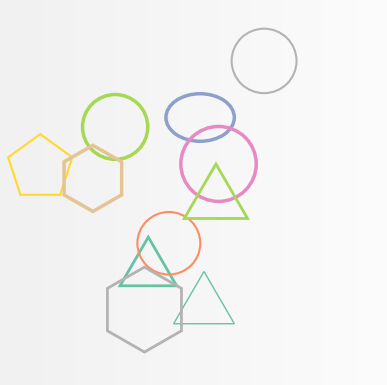[{"shape": "triangle", "thickness": 1, "radius": 0.45, "center": [0.526, 0.204]}, {"shape": "triangle", "thickness": 2, "radius": 0.42, "center": [0.383, 0.3]}, {"shape": "circle", "thickness": 1.5, "radius": 0.41, "center": [0.436, 0.368]}, {"shape": "oval", "thickness": 2.5, "radius": 0.44, "center": [0.516, 0.695]}, {"shape": "circle", "thickness": 2.5, "radius": 0.49, "center": [0.564, 0.574]}, {"shape": "triangle", "thickness": 2, "radius": 0.47, "center": [0.557, 0.48]}, {"shape": "circle", "thickness": 2.5, "radius": 0.42, "center": [0.297, 0.67]}, {"shape": "pentagon", "thickness": 1.5, "radius": 0.44, "center": [0.104, 0.564]}, {"shape": "hexagon", "thickness": 2.5, "radius": 0.43, "center": [0.24, 0.537]}, {"shape": "circle", "thickness": 1.5, "radius": 0.42, "center": [0.682, 0.842]}, {"shape": "hexagon", "thickness": 2, "radius": 0.55, "center": [0.373, 0.196]}]